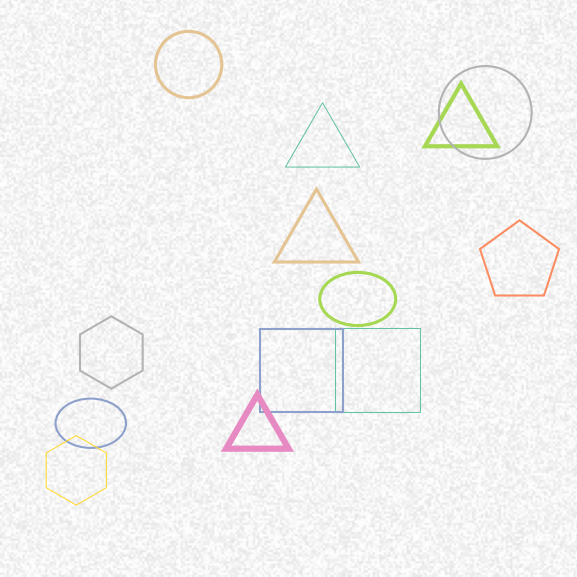[{"shape": "triangle", "thickness": 0.5, "radius": 0.37, "center": [0.559, 0.747]}, {"shape": "square", "thickness": 0.5, "radius": 0.37, "center": [0.654, 0.358]}, {"shape": "pentagon", "thickness": 1, "radius": 0.36, "center": [0.9, 0.546]}, {"shape": "square", "thickness": 1, "radius": 0.36, "center": [0.522, 0.357]}, {"shape": "oval", "thickness": 1, "radius": 0.31, "center": [0.157, 0.266]}, {"shape": "triangle", "thickness": 3, "radius": 0.31, "center": [0.446, 0.253]}, {"shape": "oval", "thickness": 1.5, "radius": 0.33, "center": [0.619, 0.481]}, {"shape": "triangle", "thickness": 2, "radius": 0.36, "center": [0.798, 0.782]}, {"shape": "hexagon", "thickness": 0.5, "radius": 0.3, "center": [0.132, 0.185]}, {"shape": "circle", "thickness": 1.5, "radius": 0.29, "center": [0.327, 0.887]}, {"shape": "triangle", "thickness": 1.5, "radius": 0.42, "center": [0.548, 0.588]}, {"shape": "circle", "thickness": 1, "radius": 0.4, "center": [0.84, 0.804]}, {"shape": "hexagon", "thickness": 1, "radius": 0.31, "center": [0.193, 0.389]}]